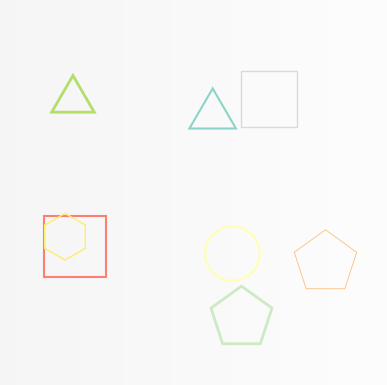[{"shape": "triangle", "thickness": 1.5, "radius": 0.35, "center": [0.549, 0.701]}, {"shape": "circle", "thickness": 1.5, "radius": 0.35, "center": [0.6, 0.341]}, {"shape": "square", "thickness": 1.5, "radius": 0.4, "center": [0.194, 0.359]}, {"shape": "pentagon", "thickness": 0.5, "radius": 0.42, "center": [0.84, 0.318]}, {"shape": "triangle", "thickness": 2, "radius": 0.32, "center": [0.188, 0.74]}, {"shape": "square", "thickness": 1, "radius": 0.36, "center": [0.695, 0.744]}, {"shape": "pentagon", "thickness": 2, "radius": 0.41, "center": [0.623, 0.174]}, {"shape": "hexagon", "thickness": 1, "radius": 0.3, "center": [0.168, 0.385]}]